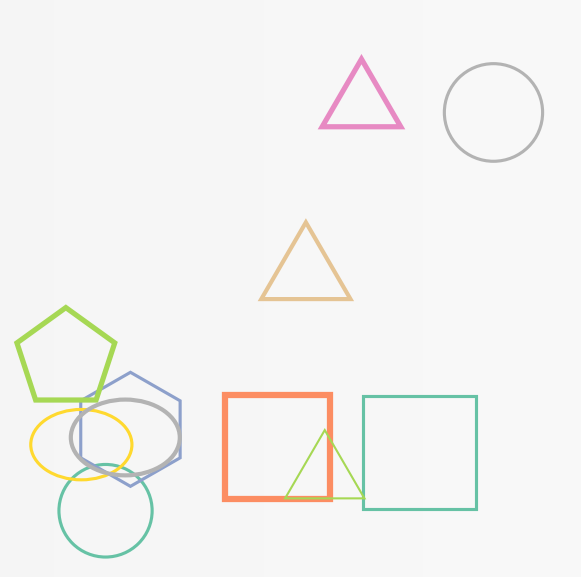[{"shape": "circle", "thickness": 1.5, "radius": 0.4, "center": [0.182, 0.115]}, {"shape": "square", "thickness": 1.5, "radius": 0.49, "center": [0.722, 0.216]}, {"shape": "square", "thickness": 3, "radius": 0.45, "center": [0.477, 0.225]}, {"shape": "hexagon", "thickness": 1.5, "radius": 0.49, "center": [0.224, 0.256]}, {"shape": "triangle", "thickness": 2.5, "radius": 0.39, "center": [0.622, 0.819]}, {"shape": "pentagon", "thickness": 2.5, "radius": 0.44, "center": [0.113, 0.378]}, {"shape": "triangle", "thickness": 1, "radius": 0.39, "center": [0.559, 0.176]}, {"shape": "oval", "thickness": 1.5, "radius": 0.44, "center": [0.14, 0.229]}, {"shape": "triangle", "thickness": 2, "radius": 0.44, "center": [0.526, 0.526]}, {"shape": "oval", "thickness": 2, "radius": 0.47, "center": [0.216, 0.242]}, {"shape": "circle", "thickness": 1.5, "radius": 0.42, "center": [0.849, 0.804]}]